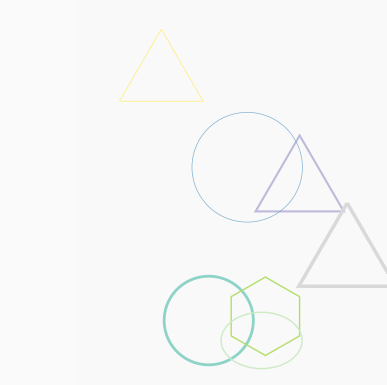[{"shape": "circle", "thickness": 2, "radius": 0.58, "center": [0.539, 0.167]}, {"shape": "triangle", "thickness": 1.5, "radius": 0.66, "center": [0.773, 0.517]}, {"shape": "circle", "thickness": 0.5, "radius": 0.71, "center": [0.638, 0.566]}, {"shape": "hexagon", "thickness": 1, "radius": 0.51, "center": [0.685, 0.178]}, {"shape": "triangle", "thickness": 2.5, "radius": 0.72, "center": [0.896, 0.328]}, {"shape": "oval", "thickness": 1, "radius": 0.52, "center": [0.675, 0.116]}, {"shape": "triangle", "thickness": 0.5, "radius": 0.62, "center": [0.416, 0.799]}]